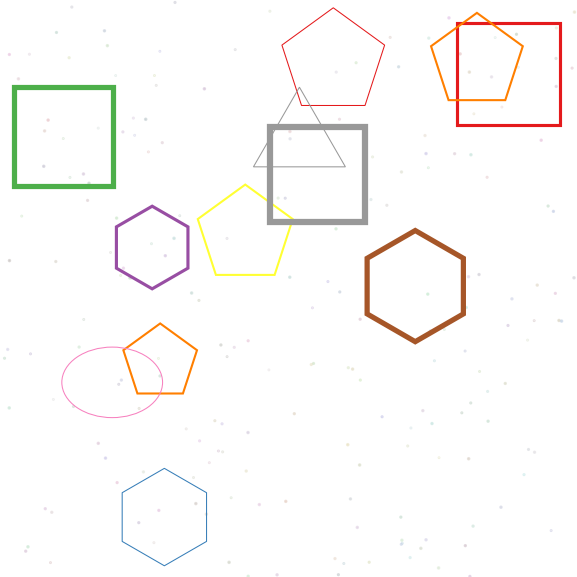[{"shape": "pentagon", "thickness": 0.5, "radius": 0.47, "center": [0.577, 0.892]}, {"shape": "square", "thickness": 1.5, "radius": 0.44, "center": [0.88, 0.871]}, {"shape": "hexagon", "thickness": 0.5, "radius": 0.42, "center": [0.285, 0.104]}, {"shape": "square", "thickness": 2.5, "radius": 0.43, "center": [0.111, 0.762]}, {"shape": "hexagon", "thickness": 1.5, "radius": 0.36, "center": [0.264, 0.571]}, {"shape": "pentagon", "thickness": 1, "radius": 0.34, "center": [0.277, 0.372]}, {"shape": "pentagon", "thickness": 1, "radius": 0.42, "center": [0.826, 0.893]}, {"shape": "pentagon", "thickness": 1, "radius": 0.43, "center": [0.425, 0.593]}, {"shape": "hexagon", "thickness": 2.5, "radius": 0.48, "center": [0.719, 0.504]}, {"shape": "oval", "thickness": 0.5, "radius": 0.44, "center": [0.194, 0.337]}, {"shape": "triangle", "thickness": 0.5, "radius": 0.46, "center": [0.518, 0.756]}, {"shape": "square", "thickness": 3, "radius": 0.41, "center": [0.55, 0.697]}]